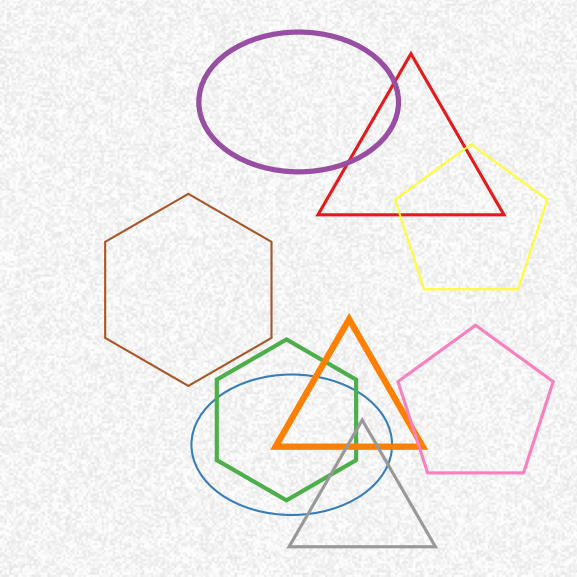[{"shape": "triangle", "thickness": 1.5, "radius": 0.93, "center": [0.712, 0.72]}, {"shape": "oval", "thickness": 1, "radius": 0.87, "center": [0.505, 0.229]}, {"shape": "hexagon", "thickness": 2, "radius": 0.7, "center": [0.496, 0.272]}, {"shape": "oval", "thickness": 2.5, "radius": 0.86, "center": [0.517, 0.823]}, {"shape": "triangle", "thickness": 3, "radius": 0.74, "center": [0.605, 0.299]}, {"shape": "pentagon", "thickness": 1, "radius": 0.69, "center": [0.816, 0.611]}, {"shape": "hexagon", "thickness": 1, "radius": 0.83, "center": [0.326, 0.497]}, {"shape": "pentagon", "thickness": 1.5, "radius": 0.71, "center": [0.824, 0.295]}, {"shape": "triangle", "thickness": 1.5, "radius": 0.73, "center": [0.627, 0.126]}]